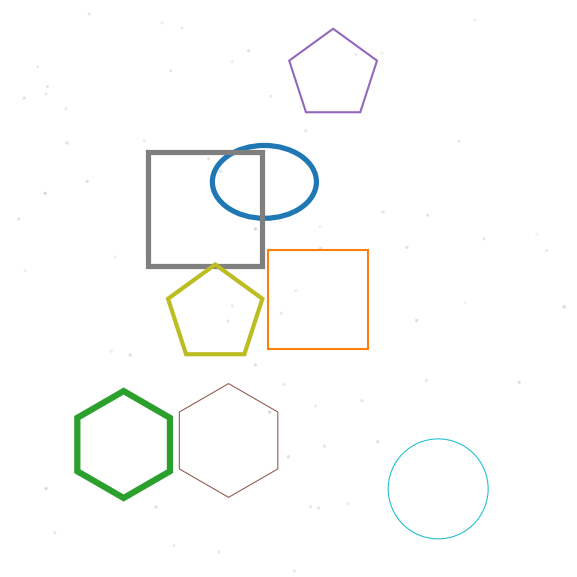[{"shape": "oval", "thickness": 2.5, "radius": 0.45, "center": [0.458, 0.684]}, {"shape": "square", "thickness": 1, "radius": 0.43, "center": [0.55, 0.481]}, {"shape": "hexagon", "thickness": 3, "radius": 0.46, "center": [0.214, 0.229]}, {"shape": "pentagon", "thickness": 1, "radius": 0.4, "center": [0.577, 0.869]}, {"shape": "hexagon", "thickness": 0.5, "radius": 0.49, "center": [0.396, 0.236]}, {"shape": "square", "thickness": 2.5, "radius": 0.49, "center": [0.355, 0.637]}, {"shape": "pentagon", "thickness": 2, "radius": 0.43, "center": [0.373, 0.455]}, {"shape": "circle", "thickness": 0.5, "radius": 0.43, "center": [0.759, 0.153]}]